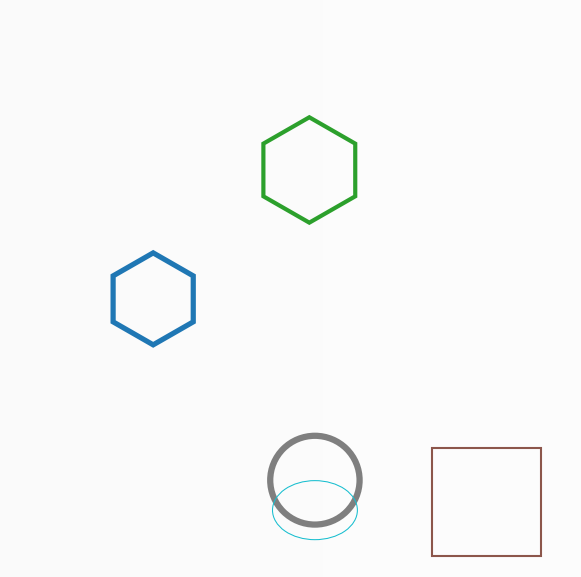[{"shape": "hexagon", "thickness": 2.5, "radius": 0.4, "center": [0.264, 0.482]}, {"shape": "hexagon", "thickness": 2, "radius": 0.46, "center": [0.532, 0.705]}, {"shape": "square", "thickness": 1, "radius": 0.47, "center": [0.837, 0.13]}, {"shape": "circle", "thickness": 3, "radius": 0.38, "center": [0.542, 0.168]}, {"shape": "oval", "thickness": 0.5, "radius": 0.37, "center": [0.542, 0.116]}]